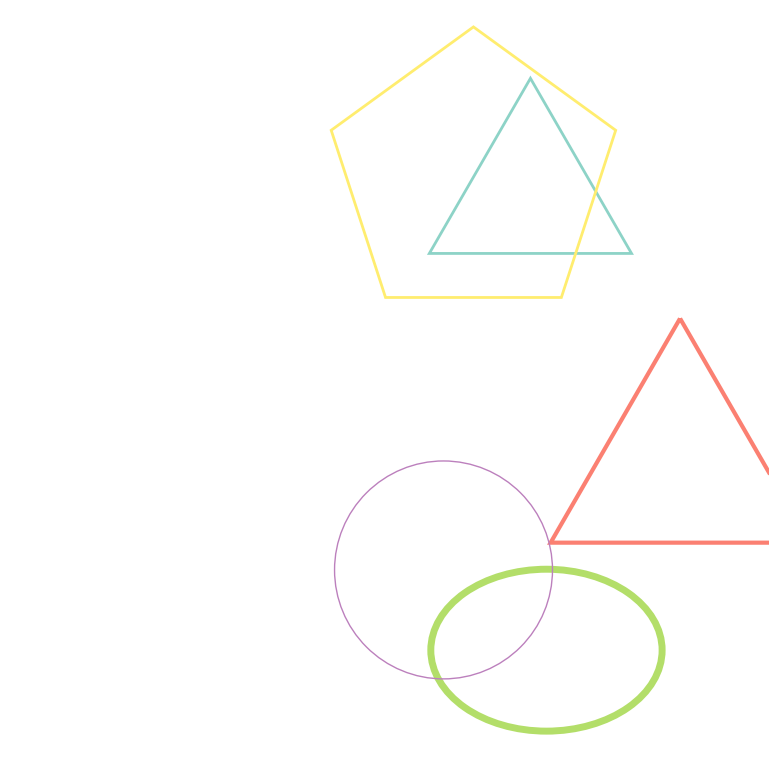[{"shape": "triangle", "thickness": 1, "radius": 0.76, "center": [0.689, 0.747]}, {"shape": "triangle", "thickness": 1.5, "radius": 0.97, "center": [0.883, 0.392]}, {"shape": "oval", "thickness": 2.5, "radius": 0.75, "center": [0.71, 0.156]}, {"shape": "circle", "thickness": 0.5, "radius": 0.71, "center": [0.576, 0.26]}, {"shape": "pentagon", "thickness": 1, "radius": 0.97, "center": [0.615, 0.771]}]